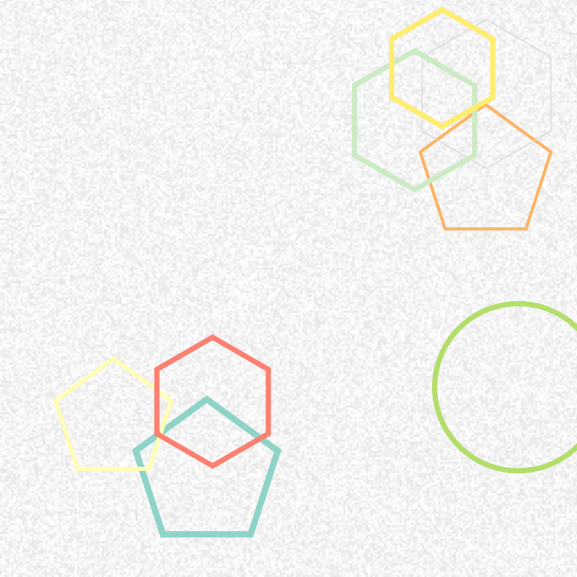[{"shape": "pentagon", "thickness": 3, "radius": 0.65, "center": [0.358, 0.178]}, {"shape": "pentagon", "thickness": 2, "radius": 0.53, "center": [0.196, 0.273]}, {"shape": "hexagon", "thickness": 2.5, "radius": 0.56, "center": [0.368, 0.304]}, {"shape": "pentagon", "thickness": 1.5, "radius": 0.6, "center": [0.841, 0.699]}, {"shape": "circle", "thickness": 2.5, "radius": 0.72, "center": [0.897, 0.329]}, {"shape": "hexagon", "thickness": 0.5, "radius": 0.64, "center": [0.842, 0.836]}, {"shape": "hexagon", "thickness": 2.5, "radius": 0.6, "center": [0.718, 0.791]}, {"shape": "hexagon", "thickness": 2.5, "radius": 0.51, "center": [0.766, 0.881]}]